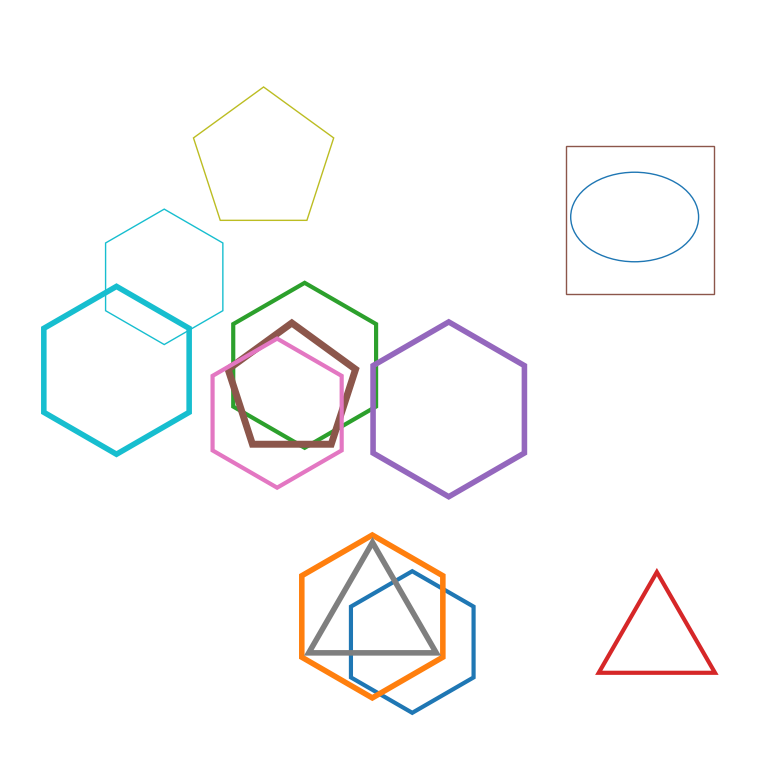[{"shape": "oval", "thickness": 0.5, "radius": 0.42, "center": [0.824, 0.718]}, {"shape": "hexagon", "thickness": 1.5, "radius": 0.46, "center": [0.535, 0.166]}, {"shape": "hexagon", "thickness": 2, "radius": 0.53, "center": [0.484, 0.199]}, {"shape": "hexagon", "thickness": 1.5, "radius": 0.54, "center": [0.396, 0.526]}, {"shape": "triangle", "thickness": 1.5, "radius": 0.44, "center": [0.853, 0.17]}, {"shape": "hexagon", "thickness": 2, "radius": 0.57, "center": [0.583, 0.468]}, {"shape": "square", "thickness": 0.5, "radius": 0.48, "center": [0.831, 0.715]}, {"shape": "pentagon", "thickness": 2.5, "radius": 0.44, "center": [0.379, 0.493]}, {"shape": "hexagon", "thickness": 1.5, "radius": 0.48, "center": [0.36, 0.463]}, {"shape": "triangle", "thickness": 2, "radius": 0.48, "center": [0.484, 0.2]}, {"shape": "pentagon", "thickness": 0.5, "radius": 0.48, "center": [0.342, 0.791]}, {"shape": "hexagon", "thickness": 0.5, "radius": 0.44, "center": [0.213, 0.64]}, {"shape": "hexagon", "thickness": 2, "radius": 0.54, "center": [0.151, 0.519]}]